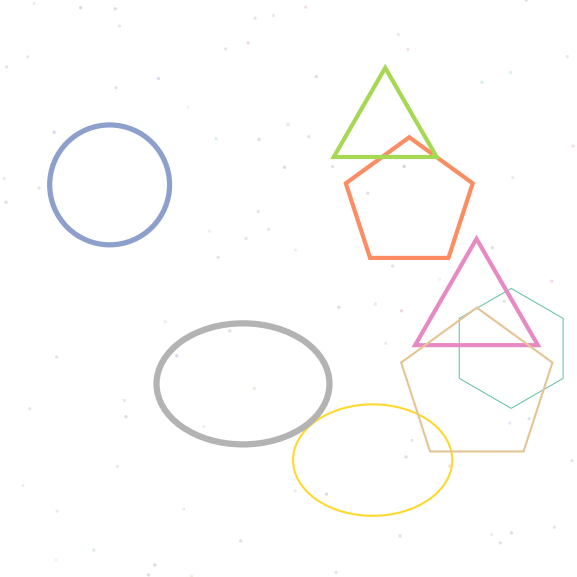[{"shape": "hexagon", "thickness": 0.5, "radius": 0.52, "center": [0.885, 0.396]}, {"shape": "pentagon", "thickness": 2, "radius": 0.58, "center": [0.709, 0.646]}, {"shape": "circle", "thickness": 2.5, "radius": 0.52, "center": [0.19, 0.679]}, {"shape": "triangle", "thickness": 2, "radius": 0.61, "center": [0.825, 0.463]}, {"shape": "triangle", "thickness": 2, "radius": 0.51, "center": [0.667, 0.779]}, {"shape": "oval", "thickness": 1, "radius": 0.69, "center": [0.645, 0.202]}, {"shape": "pentagon", "thickness": 1, "radius": 0.69, "center": [0.826, 0.329]}, {"shape": "oval", "thickness": 3, "radius": 0.75, "center": [0.421, 0.334]}]